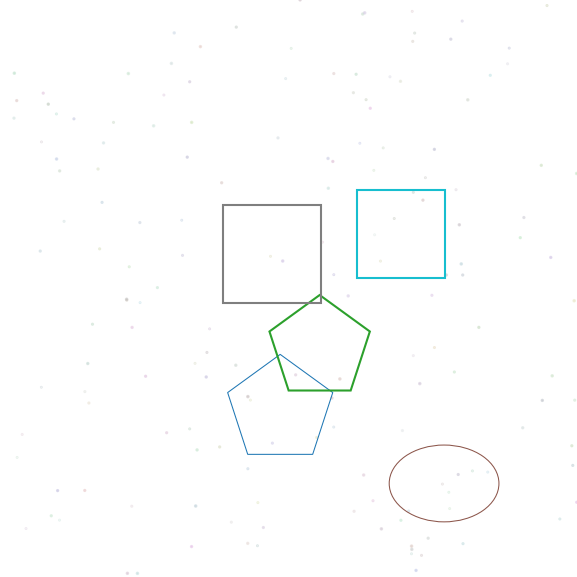[{"shape": "pentagon", "thickness": 0.5, "radius": 0.48, "center": [0.485, 0.29]}, {"shape": "pentagon", "thickness": 1, "radius": 0.46, "center": [0.554, 0.397]}, {"shape": "oval", "thickness": 0.5, "radius": 0.48, "center": [0.769, 0.162]}, {"shape": "square", "thickness": 1, "radius": 0.42, "center": [0.471, 0.559]}, {"shape": "square", "thickness": 1, "radius": 0.38, "center": [0.694, 0.594]}]